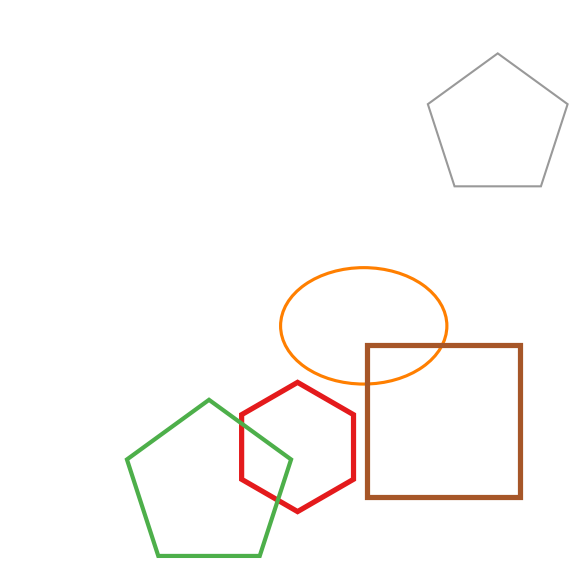[{"shape": "hexagon", "thickness": 2.5, "radius": 0.56, "center": [0.515, 0.225]}, {"shape": "pentagon", "thickness": 2, "radius": 0.75, "center": [0.362, 0.157]}, {"shape": "oval", "thickness": 1.5, "radius": 0.72, "center": [0.63, 0.435]}, {"shape": "square", "thickness": 2.5, "radius": 0.66, "center": [0.768, 0.271]}, {"shape": "pentagon", "thickness": 1, "radius": 0.64, "center": [0.862, 0.779]}]